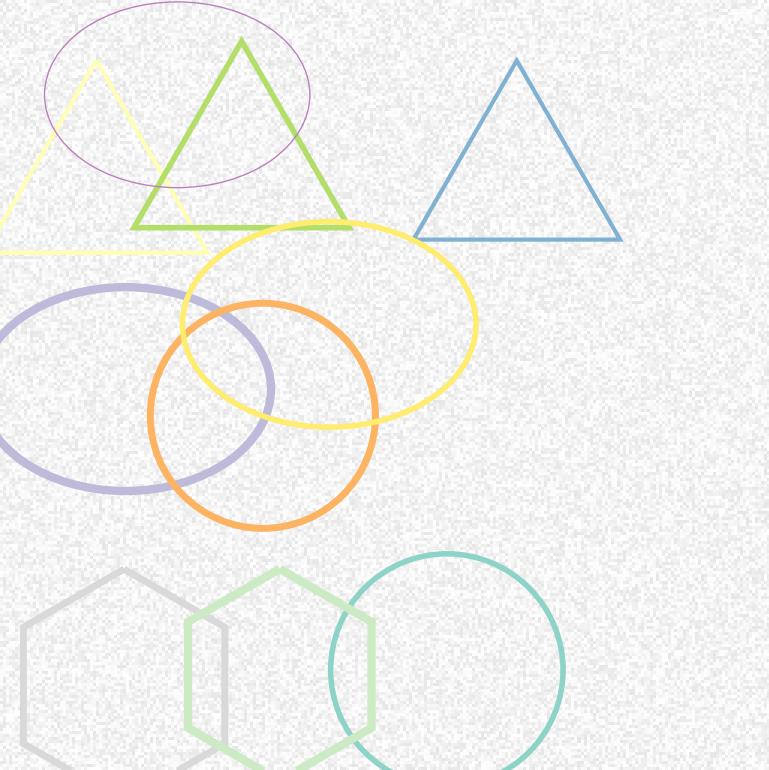[{"shape": "circle", "thickness": 2, "radius": 0.75, "center": [0.58, 0.13]}, {"shape": "triangle", "thickness": 1.5, "radius": 0.83, "center": [0.125, 0.755]}, {"shape": "oval", "thickness": 3, "radius": 0.95, "center": [0.163, 0.495]}, {"shape": "triangle", "thickness": 1.5, "radius": 0.77, "center": [0.671, 0.766]}, {"shape": "circle", "thickness": 2.5, "radius": 0.73, "center": [0.341, 0.46]}, {"shape": "triangle", "thickness": 2, "radius": 0.81, "center": [0.314, 0.785]}, {"shape": "hexagon", "thickness": 2.5, "radius": 0.76, "center": [0.161, 0.11]}, {"shape": "oval", "thickness": 0.5, "radius": 0.86, "center": [0.23, 0.877]}, {"shape": "hexagon", "thickness": 3, "radius": 0.69, "center": [0.363, 0.124]}, {"shape": "oval", "thickness": 2, "radius": 0.95, "center": [0.428, 0.579]}]